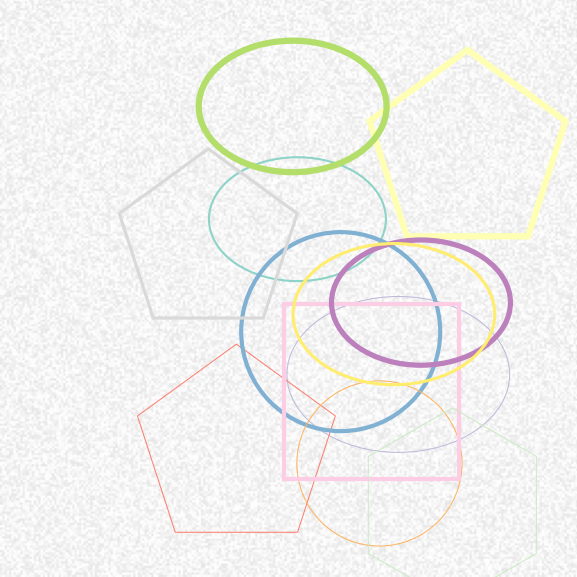[{"shape": "oval", "thickness": 1, "radius": 0.77, "center": [0.515, 0.62]}, {"shape": "pentagon", "thickness": 3, "radius": 0.89, "center": [0.809, 0.734]}, {"shape": "oval", "thickness": 0.5, "radius": 0.96, "center": [0.69, 0.351]}, {"shape": "pentagon", "thickness": 0.5, "radius": 0.9, "center": [0.409, 0.223]}, {"shape": "circle", "thickness": 2, "radius": 0.86, "center": [0.59, 0.425]}, {"shape": "circle", "thickness": 0.5, "radius": 0.72, "center": [0.657, 0.197]}, {"shape": "oval", "thickness": 3, "radius": 0.81, "center": [0.507, 0.815]}, {"shape": "square", "thickness": 2, "radius": 0.76, "center": [0.643, 0.321]}, {"shape": "pentagon", "thickness": 1.5, "radius": 0.81, "center": [0.361, 0.579]}, {"shape": "oval", "thickness": 2.5, "radius": 0.77, "center": [0.729, 0.475]}, {"shape": "hexagon", "thickness": 0.5, "radius": 0.84, "center": [0.783, 0.125]}, {"shape": "oval", "thickness": 1.5, "radius": 0.87, "center": [0.682, 0.455]}]